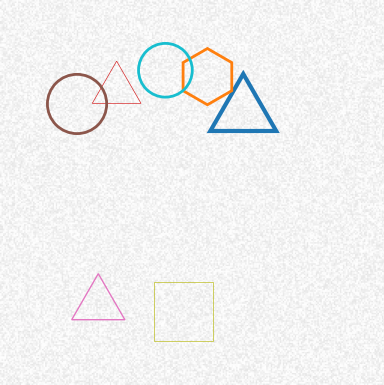[{"shape": "triangle", "thickness": 3, "radius": 0.49, "center": [0.632, 0.709]}, {"shape": "hexagon", "thickness": 2, "radius": 0.37, "center": [0.539, 0.801]}, {"shape": "triangle", "thickness": 0.5, "radius": 0.37, "center": [0.303, 0.768]}, {"shape": "circle", "thickness": 2, "radius": 0.38, "center": [0.2, 0.73]}, {"shape": "triangle", "thickness": 1, "radius": 0.4, "center": [0.255, 0.209]}, {"shape": "square", "thickness": 0.5, "radius": 0.39, "center": [0.476, 0.192]}, {"shape": "circle", "thickness": 2, "radius": 0.35, "center": [0.43, 0.818]}]